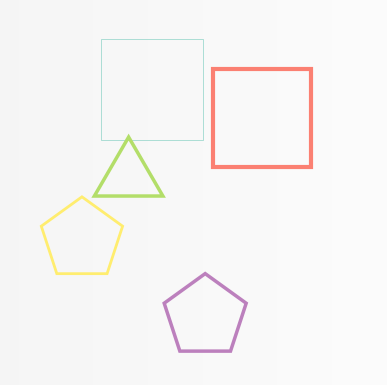[{"shape": "square", "thickness": 0.5, "radius": 0.66, "center": [0.392, 0.767]}, {"shape": "square", "thickness": 3, "radius": 0.63, "center": [0.675, 0.694]}, {"shape": "triangle", "thickness": 2.5, "radius": 0.51, "center": [0.332, 0.542]}, {"shape": "pentagon", "thickness": 2.5, "radius": 0.56, "center": [0.53, 0.178]}, {"shape": "pentagon", "thickness": 2, "radius": 0.55, "center": [0.211, 0.378]}]